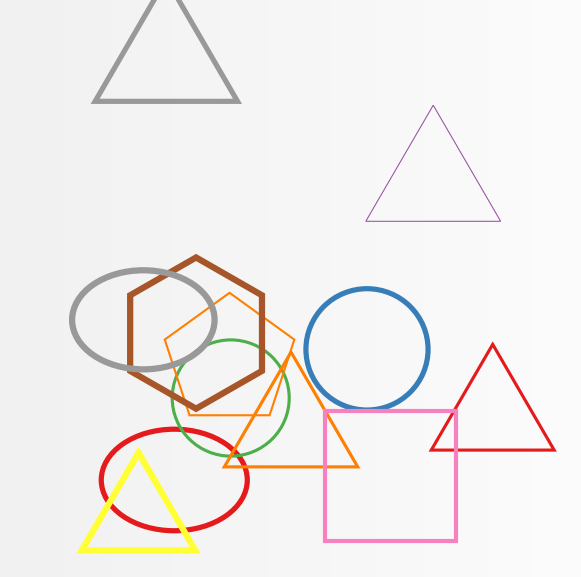[{"shape": "oval", "thickness": 2.5, "radius": 0.63, "center": [0.3, 0.168]}, {"shape": "triangle", "thickness": 1.5, "radius": 0.61, "center": [0.848, 0.281]}, {"shape": "circle", "thickness": 2.5, "radius": 0.53, "center": [0.631, 0.394]}, {"shape": "circle", "thickness": 1.5, "radius": 0.5, "center": [0.397, 0.31]}, {"shape": "triangle", "thickness": 0.5, "radius": 0.67, "center": [0.745, 0.683]}, {"shape": "pentagon", "thickness": 1, "radius": 0.59, "center": [0.395, 0.375]}, {"shape": "triangle", "thickness": 1.5, "radius": 0.66, "center": [0.501, 0.257]}, {"shape": "triangle", "thickness": 3, "radius": 0.56, "center": [0.238, 0.102]}, {"shape": "hexagon", "thickness": 3, "radius": 0.65, "center": [0.337, 0.422]}, {"shape": "square", "thickness": 2, "radius": 0.56, "center": [0.672, 0.175]}, {"shape": "triangle", "thickness": 2.5, "radius": 0.71, "center": [0.286, 0.894]}, {"shape": "oval", "thickness": 3, "radius": 0.61, "center": [0.247, 0.445]}]